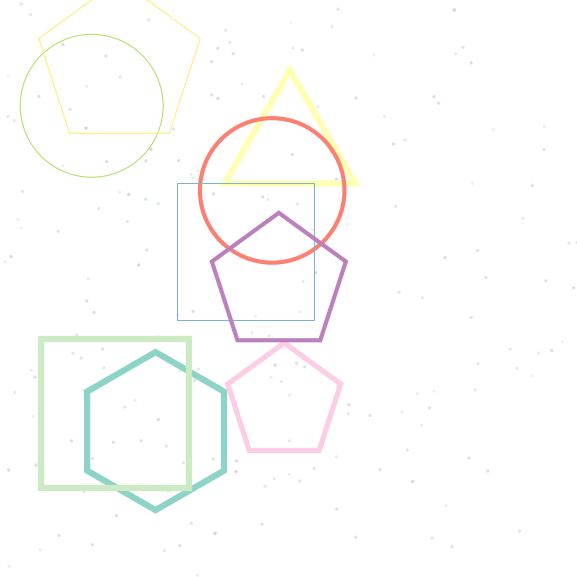[{"shape": "hexagon", "thickness": 3, "radius": 0.68, "center": [0.269, 0.253]}, {"shape": "triangle", "thickness": 3, "radius": 0.65, "center": [0.502, 0.747]}, {"shape": "circle", "thickness": 2, "radius": 0.63, "center": [0.471, 0.669]}, {"shape": "square", "thickness": 0.5, "radius": 0.59, "center": [0.425, 0.564]}, {"shape": "circle", "thickness": 0.5, "radius": 0.62, "center": [0.159, 0.816]}, {"shape": "pentagon", "thickness": 2.5, "radius": 0.51, "center": [0.492, 0.302]}, {"shape": "pentagon", "thickness": 2, "radius": 0.61, "center": [0.483, 0.509]}, {"shape": "square", "thickness": 3, "radius": 0.64, "center": [0.199, 0.283]}, {"shape": "pentagon", "thickness": 0.5, "radius": 0.73, "center": [0.207, 0.887]}]